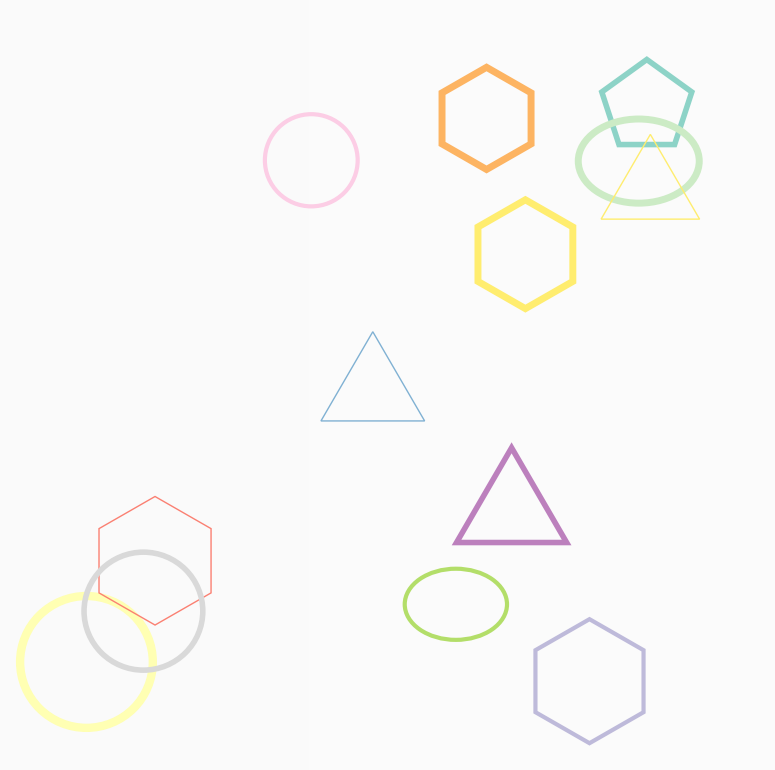[{"shape": "pentagon", "thickness": 2, "radius": 0.31, "center": [0.835, 0.862]}, {"shape": "circle", "thickness": 3, "radius": 0.43, "center": [0.112, 0.14]}, {"shape": "hexagon", "thickness": 1.5, "radius": 0.4, "center": [0.761, 0.115]}, {"shape": "hexagon", "thickness": 0.5, "radius": 0.42, "center": [0.2, 0.272]}, {"shape": "triangle", "thickness": 0.5, "radius": 0.39, "center": [0.481, 0.492]}, {"shape": "hexagon", "thickness": 2.5, "radius": 0.33, "center": [0.628, 0.846]}, {"shape": "oval", "thickness": 1.5, "radius": 0.33, "center": [0.588, 0.215]}, {"shape": "circle", "thickness": 1.5, "radius": 0.3, "center": [0.402, 0.792]}, {"shape": "circle", "thickness": 2, "radius": 0.38, "center": [0.185, 0.206]}, {"shape": "triangle", "thickness": 2, "radius": 0.41, "center": [0.66, 0.336]}, {"shape": "oval", "thickness": 2.5, "radius": 0.39, "center": [0.824, 0.791]}, {"shape": "hexagon", "thickness": 2.5, "radius": 0.35, "center": [0.678, 0.67]}, {"shape": "triangle", "thickness": 0.5, "radius": 0.37, "center": [0.839, 0.752]}]